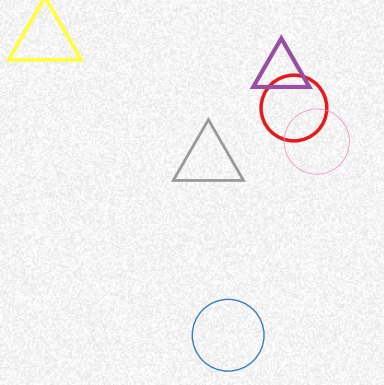[{"shape": "circle", "thickness": 2.5, "radius": 0.43, "center": [0.763, 0.719]}, {"shape": "circle", "thickness": 1, "radius": 0.47, "center": [0.593, 0.129]}, {"shape": "triangle", "thickness": 3, "radius": 0.42, "center": [0.731, 0.816]}, {"shape": "triangle", "thickness": 2.5, "radius": 0.54, "center": [0.117, 0.899]}, {"shape": "circle", "thickness": 0.5, "radius": 0.42, "center": [0.823, 0.632]}, {"shape": "triangle", "thickness": 2, "radius": 0.53, "center": [0.541, 0.584]}]